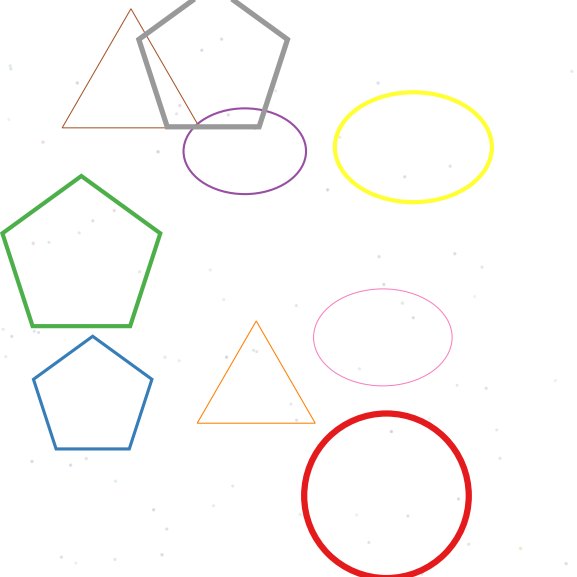[{"shape": "circle", "thickness": 3, "radius": 0.71, "center": [0.669, 0.141]}, {"shape": "pentagon", "thickness": 1.5, "radius": 0.54, "center": [0.161, 0.309]}, {"shape": "pentagon", "thickness": 2, "radius": 0.72, "center": [0.141, 0.551]}, {"shape": "oval", "thickness": 1, "radius": 0.53, "center": [0.424, 0.737]}, {"shape": "triangle", "thickness": 0.5, "radius": 0.59, "center": [0.444, 0.325]}, {"shape": "oval", "thickness": 2, "radius": 0.68, "center": [0.716, 0.744]}, {"shape": "triangle", "thickness": 0.5, "radius": 0.69, "center": [0.227, 0.847]}, {"shape": "oval", "thickness": 0.5, "radius": 0.6, "center": [0.663, 0.415]}, {"shape": "pentagon", "thickness": 2.5, "radius": 0.68, "center": [0.369, 0.889]}]